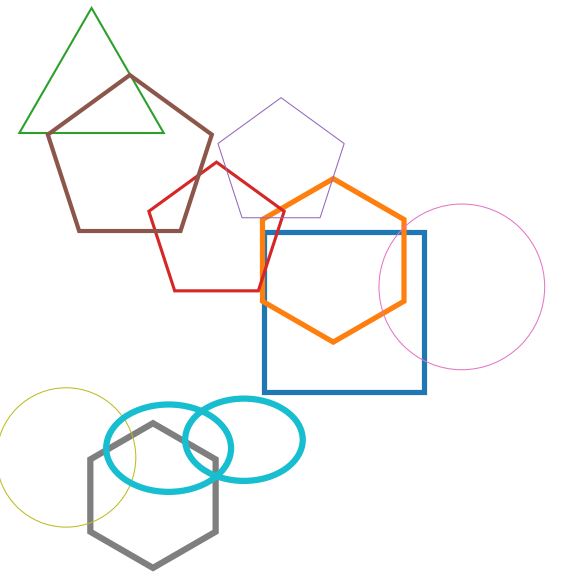[{"shape": "square", "thickness": 2.5, "radius": 0.69, "center": [0.596, 0.459]}, {"shape": "hexagon", "thickness": 2.5, "radius": 0.71, "center": [0.577, 0.548]}, {"shape": "triangle", "thickness": 1, "radius": 0.72, "center": [0.159, 0.841]}, {"shape": "pentagon", "thickness": 1.5, "radius": 0.62, "center": [0.375, 0.595]}, {"shape": "pentagon", "thickness": 0.5, "radius": 0.57, "center": [0.487, 0.715]}, {"shape": "pentagon", "thickness": 2, "radius": 0.75, "center": [0.225, 0.72]}, {"shape": "circle", "thickness": 0.5, "radius": 0.72, "center": [0.8, 0.502]}, {"shape": "hexagon", "thickness": 3, "radius": 0.63, "center": [0.265, 0.141]}, {"shape": "circle", "thickness": 0.5, "radius": 0.6, "center": [0.115, 0.207]}, {"shape": "oval", "thickness": 3, "radius": 0.51, "center": [0.422, 0.238]}, {"shape": "oval", "thickness": 3, "radius": 0.54, "center": [0.292, 0.223]}]